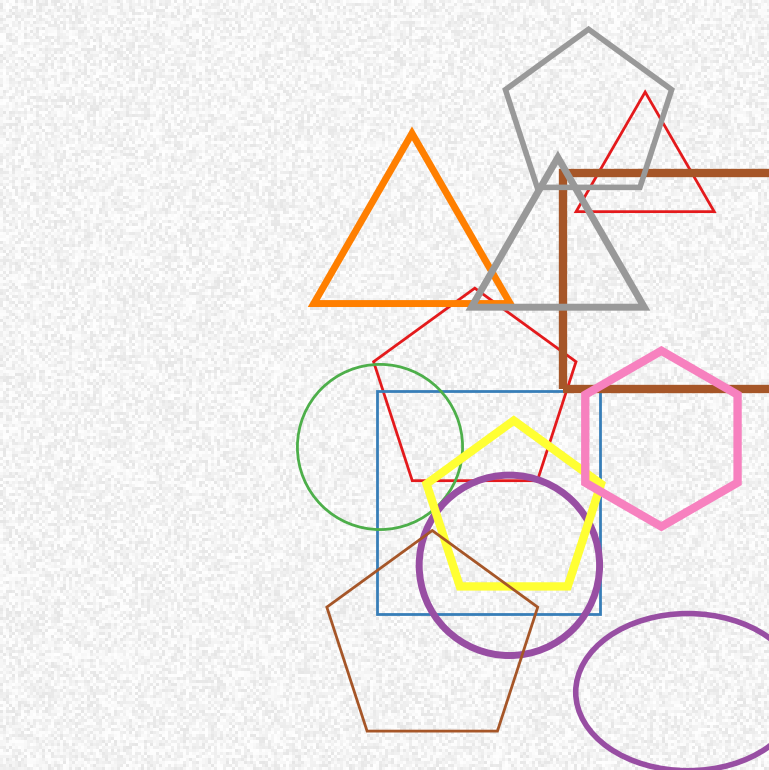[{"shape": "pentagon", "thickness": 1, "radius": 0.69, "center": [0.617, 0.488]}, {"shape": "triangle", "thickness": 1, "radius": 0.52, "center": [0.838, 0.777]}, {"shape": "square", "thickness": 1, "radius": 0.72, "center": [0.635, 0.347]}, {"shape": "circle", "thickness": 1, "radius": 0.54, "center": [0.493, 0.42]}, {"shape": "oval", "thickness": 2, "radius": 0.73, "center": [0.893, 0.101]}, {"shape": "circle", "thickness": 2.5, "radius": 0.59, "center": [0.662, 0.266]}, {"shape": "triangle", "thickness": 2.5, "radius": 0.74, "center": [0.535, 0.679]}, {"shape": "pentagon", "thickness": 3, "radius": 0.6, "center": [0.667, 0.335]}, {"shape": "square", "thickness": 3, "radius": 0.7, "center": [0.871, 0.635]}, {"shape": "pentagon", "thickness": 1, "radius": 0.72, "center": [0.561, 0.167]}, {"shape": "hexagon", "thickness": 3, "radius": 0.57, "center": [0.859, 0.43]}, {"shape": "pentagon", "thickness": 2, "radius": 0.57, "center": [0.764, 0.848]}, {"shape": "triangle", "thickness": 2.5, "radius": 0.65, "center": [0.725, 0.666]}]